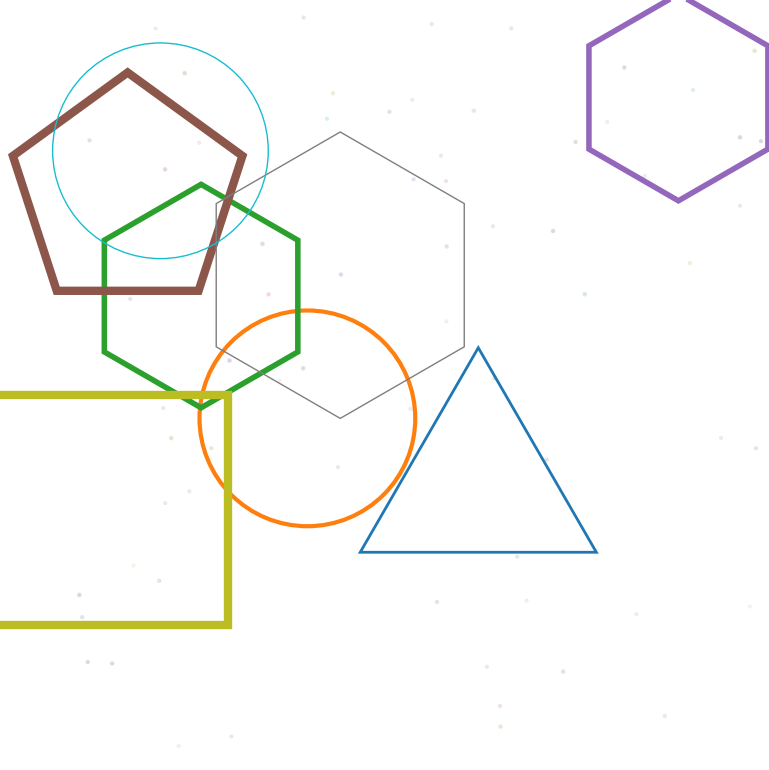[{"shape": "triangle", "thickness": 1, "radius": 0.89, "center": [0.621, 0.371]}, {"shape": "circle", "thickness": 1.5, "radius": 0.7, "center": [0.399, 0.457]}, {"shape": "hexagon", "thickness": 2, "radius": 0.73, "center": [0.261, 0.616]}, {"shape": "hexagon", "thickness": 2, "radius": 0.67, "center": [0.881, 0.873]}, {"shape": "pentagon", "thickness": 3, "radius": 0.78, "center": [0.166, 0.749]}, {"shape": "hexagon", "thickness": 0.5, "radius": 0.93, "center": [0.442, 0.643]}, {"shape": "square", "thickness": 3, "radius": 0.75, "center": [0.147, 0.338]}, {"shape": "circle", "thickness": 0.5, "radius": 0.7, "center": [0.208, 0.804]}]